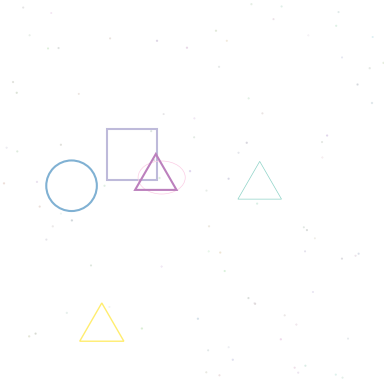[{"shape": "triangle", "thickness": 0.5, "radius": 0.33, "center": [0.675, 0.515]}, {"shape": "square", "thickness": 1.5, "radius": 0.33, "center": [0.343, 0.598]}, {"shape": "circle", "thickness": 1.5, "radius": 0.33, "center": [0.186, 0.518]}, {"shape": "oval", "thickness": 0.5, "radius": 0.31, "center": [0.42, 0.539]}, {"shape": "triangle", "thickness": 1.5, "radius": 0.31, "center": [0.405, 0.538]}, {"shape": "triangle", "thickness": 1, "radius": 0.33, "center": [0.264, 0.147]}]